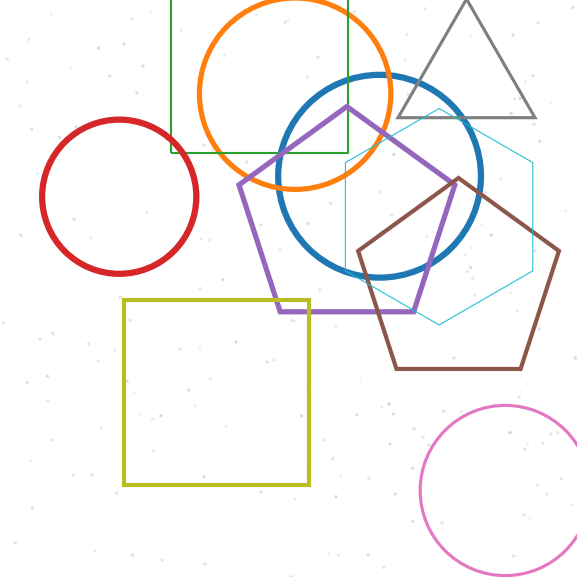[{"shape": "circle", "thickness": 3, "radius": 0.88, "center": [0.657, 0.694]}, {"shape": "circle", "thickness": 2.5, "radius": 0.83, "center": [0.511, 0.837]}, {"shape": "square", "thickness": 1, "radius": 0.76, "center": [0.449, 0.888]}, {"shape": "circle", "thickness": 3, "radius": 0.67, "center": [0.206, 0.658]}, {"shape": "pentagon", "thickness": 2.5, "radius": 0.98, "center": [0.601, 0.618]}, {"shape": "pentagon", "thickness": 2, "radius": 0.91, "center": [0.794, 0.508]}, {"shape": "circle", "thickness": 1.5, "radius": 0.74, "center": [0.875, 0.15]}, {"shape": "triangle", "thickness": 1.5, "radius": 0.68, "center": [0.808, 0.864]}, {"shape": "square", "thickness": 2, "radius": 0.8, "center": [0.375, 0.32]}, {"shape": "hexagon", "thickness": 0.5, "radius": 0.94, "center": [0.76, 0.624]}]